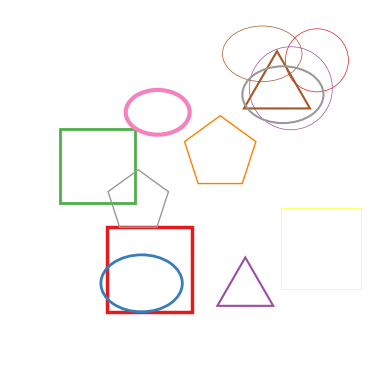[{"shape": "square", "thickness": 2.5, "radius": 0.55, "center": [0.388, 0.3]}, {"shape": "circle", "thickness": 0.5, "radius": 0.41, "center": [0.823, 0.843]}, {"shape": "oval", "thickness": 2, "radius": 0.53, "center": [0.368, 0.264]}, {"shape": "square", "thickness": 2, "radius": 0.49, "center": [0.254, 0.569]}, {"shape": "triangle", "thickness": 1.5, "radius": 0.42, "center": [0.637, 0.248]}, {"shape": "circle", "thickness": 0.5, "radius": 0.54, "center": [0.755, 0.771]}, {"shape": "pentagon", "thickness": 1, "radius": 0.49, "center": [0.572, 0.602]}, {"shape": "square", "thickness": 0.5, "radius": 0.52, "center": [0.834, 0.355]}, {"shape": "triangle", "thickness": 1.5, "radius": 0.5, "center": [0.719, 0.768]}, {"shape": "oval", "thickness": 0.5, "radius": 0.52, "center": [0.681, 0.86]}, {"shape": "oval", "thickness": 3, "radius": 0.42, "center": [0.41, 0.708]}, {"shape": "oval", "thickness": 1.5, "radius": 0.53, "center": [0.735, 0.754]}, {"shape": "pentagon", "thickness": 1, "radius": 0.41, "center": [0.359, 0.477]}]